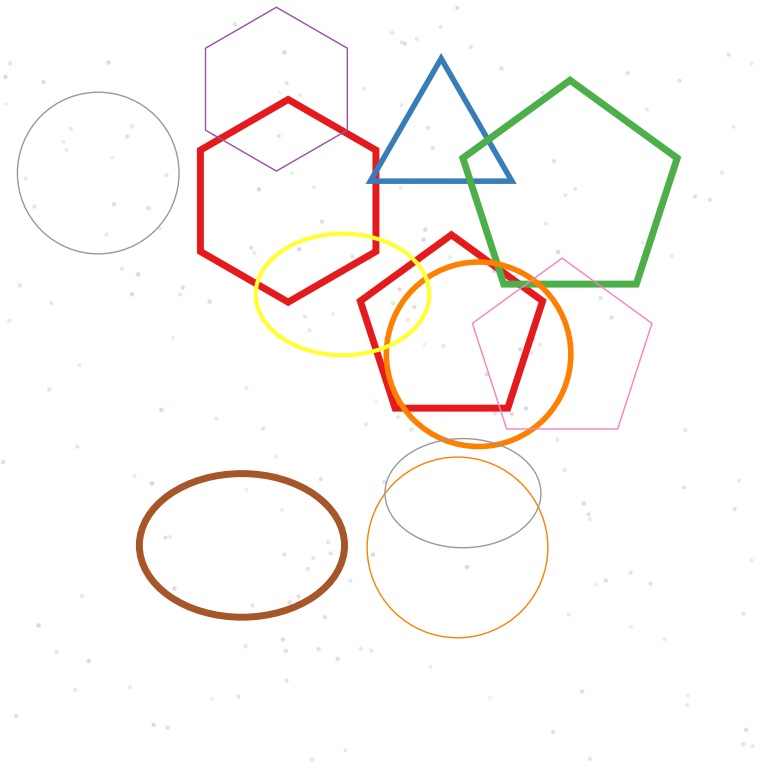[{"shape": "hexagon", "thickness": 2.5, "radius": 0.66, "center": [0.374, 0.739]}, {"shape": "pentagon", "thickness": 2.5, "radius": 0.62, "center": [0.586, 0.571]}, {"shape": "triangle", "thickness": 2, "radius": 0.53, "center": [0.573, 0.818]}, {"shape": "pentagon", "thickness": 2.5, "radius": 0.73, "center": [0.74, 0.749]}, {"shape": "hexagon", "thickness": 0.5, "radius": 0.53, "center": [0.359, 0.884]}, {"shape": "circle", "thickness": 0.5, "radius": 0.59, "center": [0.594, 0.289]}, {"shape": "circle", "thickness": 2, "radius": 0.6, "center": [0.622, 0.54]}, {"shape": "oval", "thickness": 1.5, "radius": 0.56, "center": [0.445, 0.618]}, {"shape": "oval", "thickness": 2.5, "radius": 0.67, "center": [0.314, 0.292]}, {"shape": "pentagon", "thickness": 0.5, "radius": 0.61, "center": [0.73, 0.542]}, {"shape": "oval", "thickness": 0.5, "radius": 0.51, "center": [0.601, 0.36]}, {"shape": "circle", "thickness": 0.5, "radius": 0.52, "center": [0.128, 0.775]}]